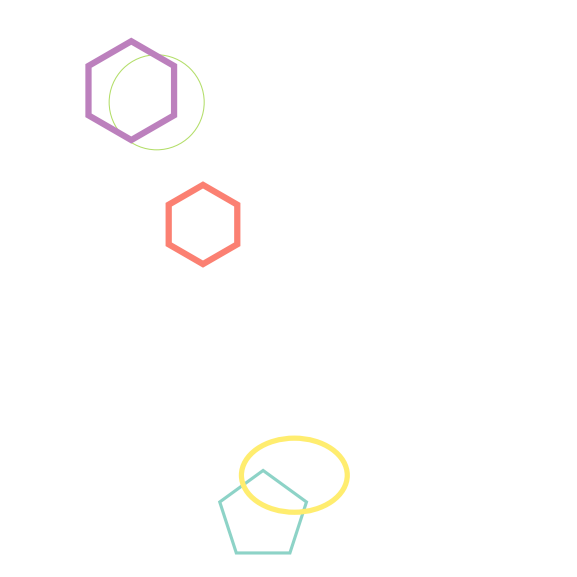[{"shape": "pentagon", "thickness": 1.5, "radius": 0.39, "center": [0.456, 0.105]}, {"shape": "hexagon", "thickness": 3, "radius": 0.34, "center": [0.352, 0.61]}, {"shape": "circle", "thickness": 0.5, "radius": 0.41, "center": [0.271, 0.822]}, {"shape": "hexagon", "thickness": 3, "radius": 0.43, "center": [0.227, 0.842]}, {"shape": "oval", "thickness": 2.5, "radius": 0.46, "center": [0.51, 0.176]}]